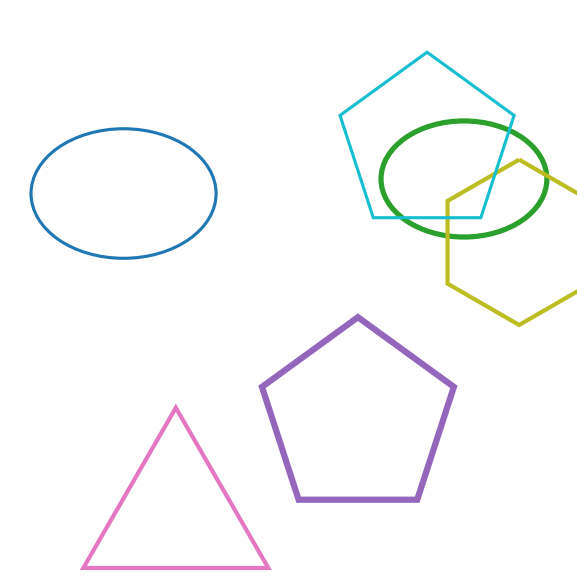[{"shape": "oval", "thickness": 1.5, "radius": 0.8, "center": [0.214, 0.664]}, {"shape": "oval", "thickness": 2.5, "radius": 0.72, "center": [0.803, 0.689]}, {"shape": "pentagon", "thickness": 3, "radius": 0.87, "center": [0.62, 0.275]}, {"shape": "triangle", "thickness": 2, "radius": 0.92, "center": [0.304, 0.108]}, {"shape": "hexagon", "thickness": 2, "radius": 0.72, "center": [0.899, 0.58]}, {"shape": "pentagon", "thickness": 1.5, "radius": 0.79, "center": [0.739, 0.75]}]